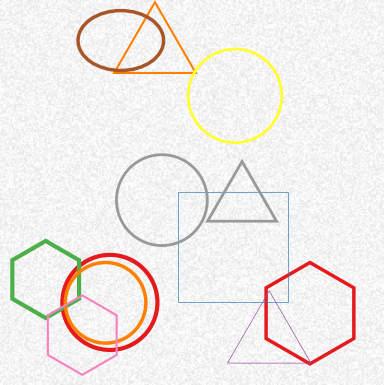[{"shape": "hexagon", "thickness": 2.5, "radius": 0.66, "center": [0.805, 0.187]}, {"shape": "circle", "thickness": 3, "radius": 0.62, "center": [0.285, 0.214]}, {"shape": "square", "thickness": 0.5, "radius": 0.71, "center": [0.605, 0.358]}, {"shape": "hexagon", "thickness": 3, "radius": 0.5, "center": [0.119, 0.274]}, {"shape": "triangle", "thickness": 0.5, "radius": 0.63, "center": [0.699, 0.119]}, {"shape": "circle", "thickness": 2.5, "radius": 0.52, "center": [0.274, 0.213]}, {"shape": "triangle", "thickness": 1.5, "radius": 0.61, "center": [0.402, 0.872]}, {"shape": "circle", "thickness": 2, "radius": 0.61, "center": [0.61, 0.751]}, {"shape": "oval", "thickness": 2.5, "radius": 0.56, "center": [0.314, 0.895]}, {"shape": "hexagon", "thickness": 1.5, "radius": 0.52, "center": [0.214, 0.13]}, {"shape": "circle", "thickness": 2, "radius": 0.59, "center": [0.42, 0.48]}, {"shape": "triangle", "thickness": 2, "radius": 0.52, "center": [0.629, 0.477]}]